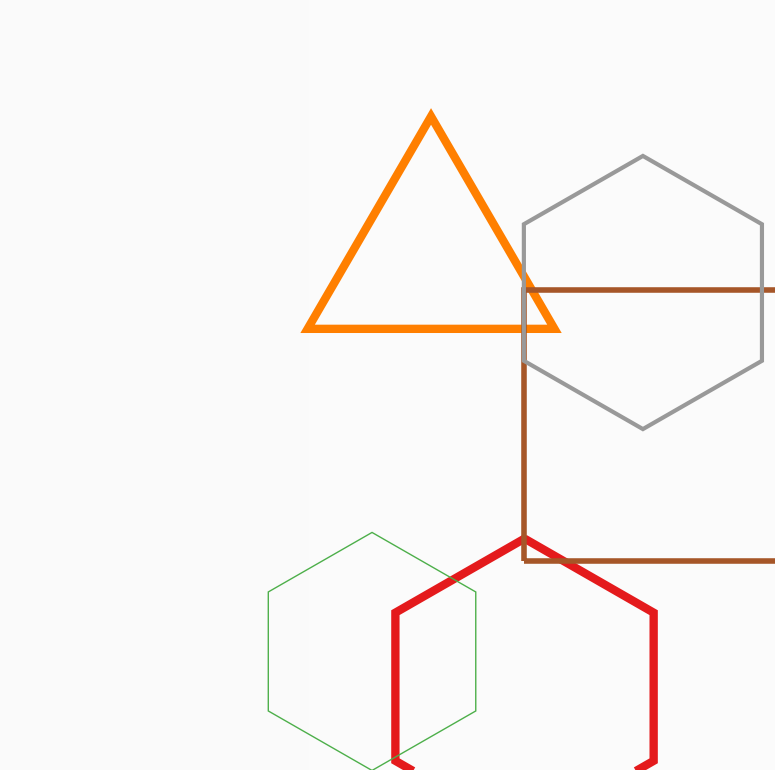[{"shape": "hexagon", "thickness": 3, "radius": 0.96, "center": [0.677, 0.108]}, {"shape": "hexagon", "thickness": 0.5, "radius": 0.77, "center": [0.48, 0.154]}, {"shape": "triangle", "thickness": 3, "radius": 0.92, "center": [0.556, 0.665]}, {"shape": "square", "thickness": 2, "radius": 0.88, "center": [0.851, 0.448]}, {"shape": "hexagon", "thickness": 1.5, "radius": 0.89, "center": [0.83, 0.62]}]